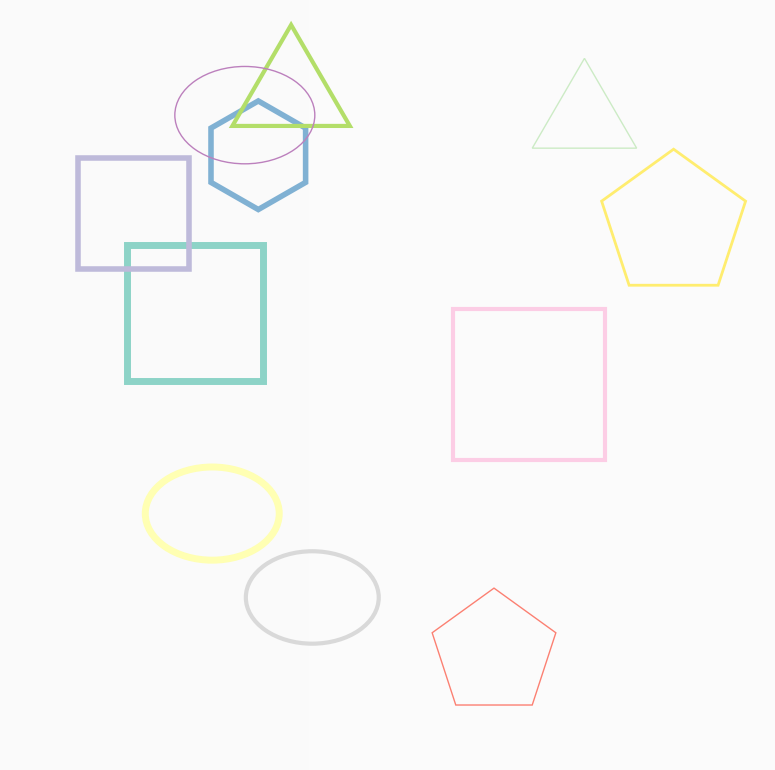[{"shape": "square", "thickness": 2.5, "radius": 0.44, "center": [0.251, 0.594]}, {"shape": "oval", "thickness": 2.5, "radius": 0.43, "center": [0.274, 0.333]}, {"shape": "square", "thickness": 2, "radius": 0.36, "center": [0.172, 0.723]}, {"shape": "pentagon", "thickness": 0.5, "radius": 0.42, "center": [0.637, 0.152]}, {"shape": "hexagon", "thickness": 2, "radius": 0.35, "center": [0.333, 0.798]}, {"shape": "triangle", "thickness": 1.5, "radius": 0.44, "center": [0.376, 0.88]}, {"shape": "square", "thickness": 1.5, "radius": 0.49, "center": [0.683, 0.501]}, {"shape": "oval", "thickness": 1.5, "radius": 0.43, "center": [0.403, 0.224]}, {"shape": "oval", "thickness": 0.5, "radius": 0.45, "center": [0.316, 0.85]}, {"shape": "triangle", "thickness": 0.5, "radius": 0.39, "center": [0.754, 0.846]}, {"shape": "pentagon", "thickness": 1, "radius": 0.49, "center": [0.869, 0.709]}]